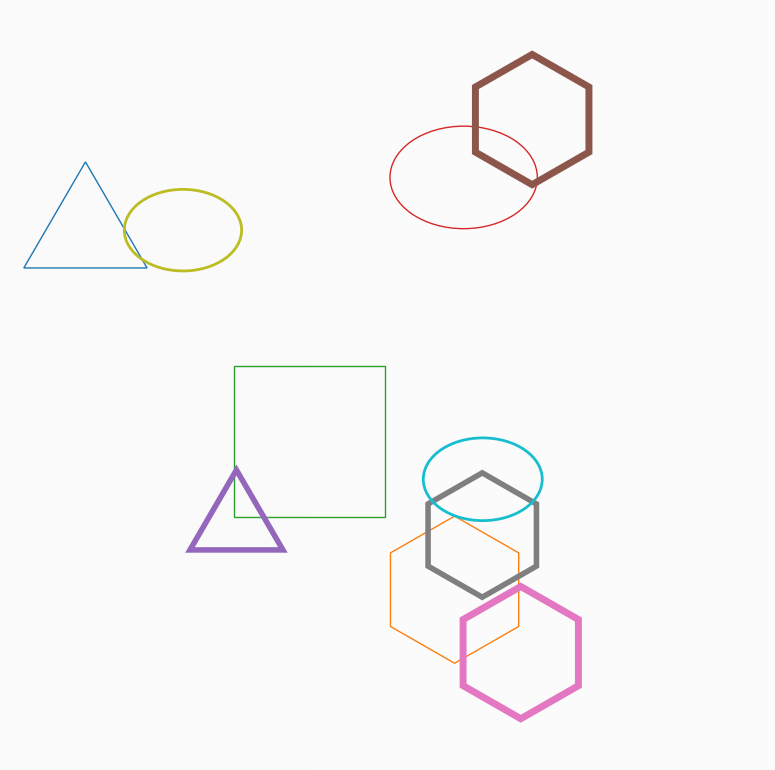[{"shape": "triangle", "thickness": 0.5, "radius": 0.46, "center": [0.11, 0.698]}, {"shape": "hexagon", "thickness": 0.5, "radius": 0.48, "center": [0.587, 0.234]}, {"shape": "square", "thickness": 0.5, "radius": 0.49, "center": [0.4, 0.427]}, {"shape": "oval", "thickness": 0.5, "radius": 0.48, "center": [0.598, 0.77]}, {"shape": "triangle", "thickness": 2, "radius": 0.35, "center": [0.305, 0.32]}, {"shape": "hexagon", "thickness": 2.5, "radius": 0.42, "center": [0.687, 0.845]}, {"shape": "hexagon", "thickness": 2.5, "radius": 0.43, "center": [0.672, 0.152]}, {"shape": "hexagon", "thickness": 2, "radius": 0.4, "center": [0.622, 0.305]}, {"shape": "oval", "thickness": 1, "radius": 0.38, "center": [0.236, 0.701]}, {"shape": "oval", "thickness": 1, "radius": 0.38, "center": [0.623, 0.378]}]